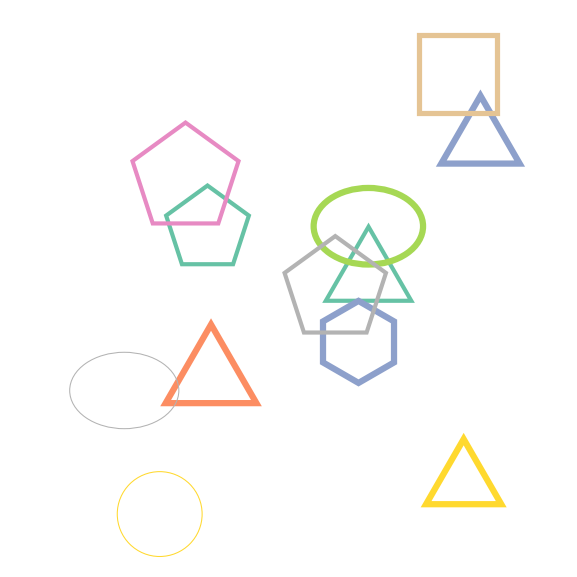[{"shape": "triangle", "thickness": 2, "radius": 0.43, "center": [0.638, 0.521]}, {"shape": "pentagon", "thickness": 2, "radius": 0.38, "center": [0.359, 0.603]}, {"shape": "triangle", "thickness": 3, "radius": 0.45, "center": [0.365, 0.346]}, {"shape": "triangle", "thickness": 3, "radius": 0.39, "center": [0.832, 0.755]}, {"shape": "hexagon", "thickness": 3, "radius": 0.35, "center": [0.621, 0.407]}, {"shape": "pentagon", "thickness": 2, "radius": 0.48, "center": [0.321, 0.69]}, {"shape": "oval", "thickness": 3, "radius": 0.47, "center": [0.638, 0.607]}, {"shape": "triangle", "thickness": 3, "radius": 0.38, "center": [0.803, 0.164]}, {"shape": "circle", "thickness": 0.5, "radius": 0.37, "center": [0.277, 0.109]}, {"shape": "square", "thickness": 2.5, "radius": 0.34, "center": [0.794, 0.872]}, {"shape": "oval", "thickness": 0.5, "radius": 0.47, "center": [0.215, 0.323]}, {"shape": "pentagon", "thickness": 2, "radius": 0.46, "center": [0.581, 0.498]}]